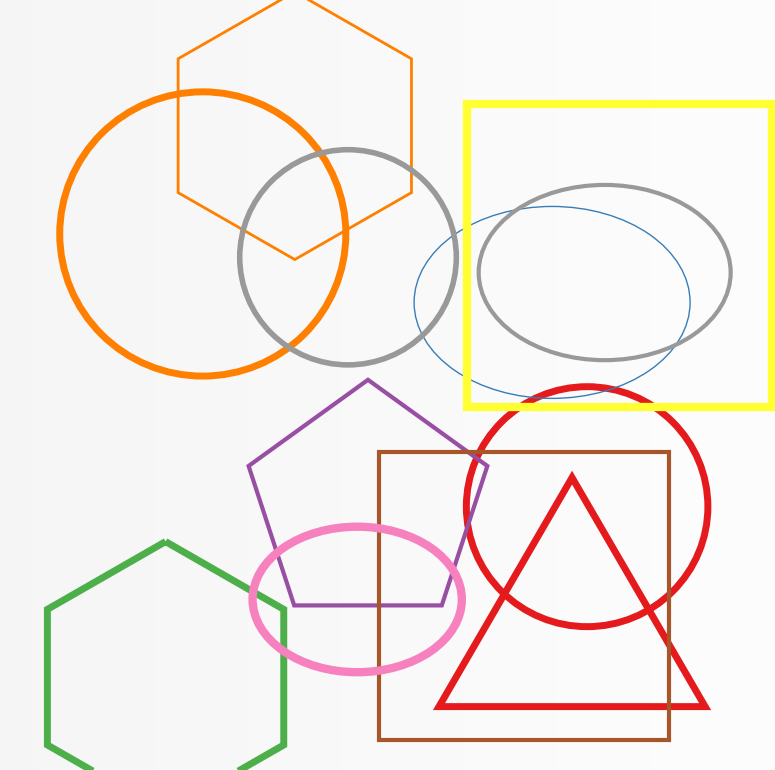[{"shape": "triangle", "thickness": 2.5, "radius": 0.99, "center": [0.738, 0.181]}, {"shape": "circle", "thickness": 2.5, "radius": 0.78, "center": [0.758, 0.342]}, {"shape": "oval", "thickness": 0.5, "radius": 0.89, "center": [0.712, 0.607]}, {"shape": "hexagon", "thickness": 2.5, "radius": 0.88, "center": [0.214, 0.121]}, {"shape": "pentagon", "thickness": 1.5, "radius": 0.81, "center": [0.475, 0.345]}, {"shape": "circle", "thickness": 2.5, "radius": 0.92, "center": [0.262, 0.696]}, {"shape": "hexagon", "thickness": 1, "radius": 0.87, "center": [0.38, 0.837]}, {"shape": "square", "thickness": 3, "radius": 0.98, "center": [0.8, 0.668]}, {"shape": "square", "thickness": 1.5, "radius": 0.94, "center": [0.677, 0.226]}, {"shape": "oval", "thickness": 3, "radius": 0.67, "center": [0.461, 0.221]}, {"shape": "circle", "thickness": 2, "radius": 0.7, "center": [0.449, 0.666]}, {"shape": "oval", "thickness": 1.5, "radius": 0.81, "center": [0.78, 0.646]}]